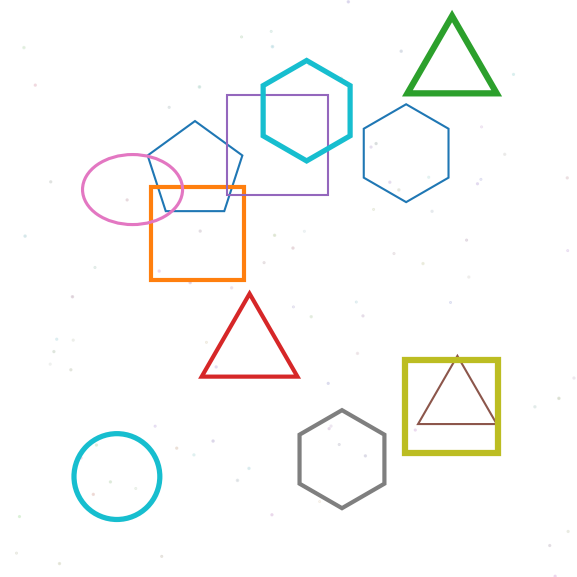[{"shape": "pentagon", "thickness": 1, "radius": 0.43, "center": [0.338, 0.703]}, {"shape": "hexagon", "thickness": 1, "radius": 0.42, "center": [0.703, 0.734]}, {"shape": "square", "thickness": 2, "radius": 0.4, "center": [0.342, 0.594]}, {"shape": "triangle", "thickness": 3, "radius": 0.45, "center": [0.783, 0.882]}, {"shape": "triangle", "thickness": 2, "radius": 0.48, "center": [0.432, 0.395]}, {"shape": "square", "thickness": 1, "radius": 0.43, "center": [0.481, 0.748]}, {"shape": "triangle", "thickness": 1, "radius": 0.39, "center": [0.792, 0.304]}, {"shape": "oval", "thickness": 1.5, "radius": 0.43, "center": [0.23, 0.671]}, {"shape": "hexagon", "thickness": 2, "radius": 0.42, "center": [0.592, 0.204]}, {"shape": "square", "thickness": 3, "radius": 0.4, "center": [0.781, 0.295]}, {"shape": "circle", "thickness": 2.5, "radius": 0.37, "center": [0.202, 0.174]}, {"shape": "hexagon", "thickness": 2.5, "radius": 0.43, "center": [0.531, 0.807]}]